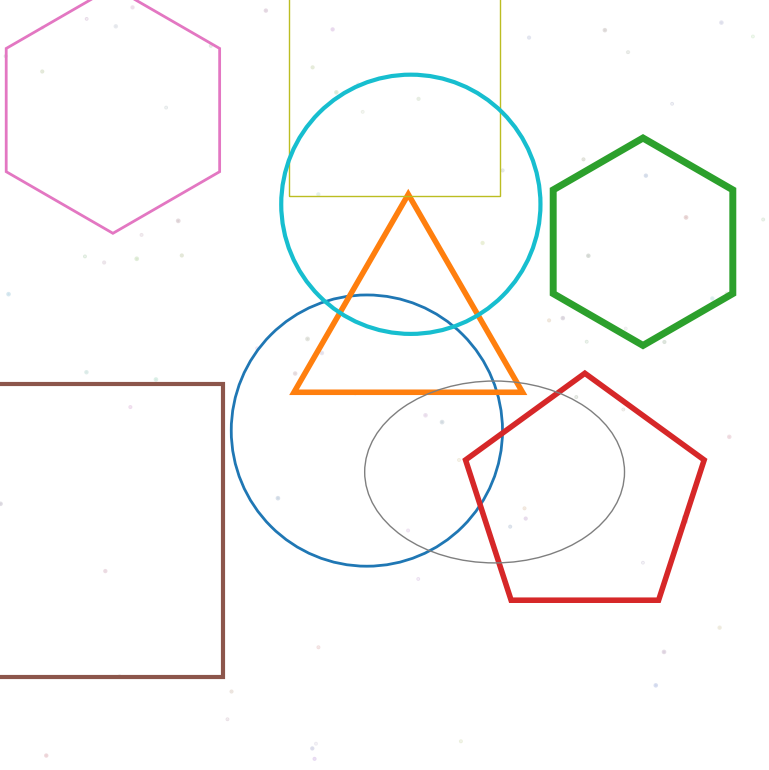[{"shape": "circle", "thickness": 1, "radius": 0.88, "center": [0.476, 0.441]}, {"shape": "triangle", "thickness": 2, "radius": 0.86, "center": [0.53, 0.576]}, {"shape": "hexagon", "thickness": 2.5, "radius": 0.67, "center": [0.835, 0.686]}, {"shape": "pentagon", "thickness": 2, "radius": 0.81, "center": [0.76, 0.352]}, {"shape": "square", "thickness": 1.5, "radius": 0.95, "center": [0.1, 0.311]}, {"shape": "hexagon", "thickness": 1, "radius": 0.8, "center": [0.147, 0.857]}, {"shape": "oval", "thickness": 0.5, "radius": 0.84, "center": [0.642, 0.387]}, {"shape": "square", "thickness": 0.5, "radius": 0.68, "center": [0.512, 0.882]}, {"shape": "circle", "thickness": 1.5, "radius": 0.84, "center": [0.534, 0.735]}]